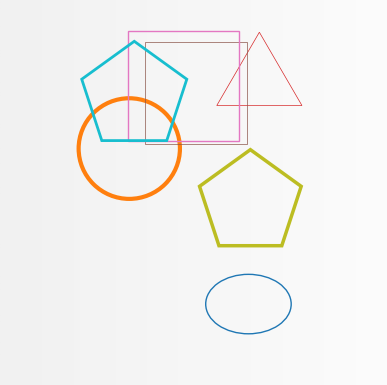[{"shape": "oval", "thickness": 1, "radius": 0.55, "center": [0.641, 0.21]}, {"shape": "circle", "thickness": 3, "radius": 0.65, "center": [0.334, 0.614]}, {"shape": "triangle", "thickness": 0.5, "radius": 0.63, "center": [0.669, 0.789]}, {"shape": "square", "thickness": 0.5, "radius": 0.66, "center": [0.505, 0.759]}, {"shape": "square", "thickness": 1, "radius": 0.72, "center": [0.474, 0.777]}, {"shape": "pentagon", "thickness": 2.5, "radius": 0.69, "center": [0.646, 0.473]}, {"shape": "pentagon", "thickness": 2, "radius": 0.71, "center": [0.346, 0.75]}]